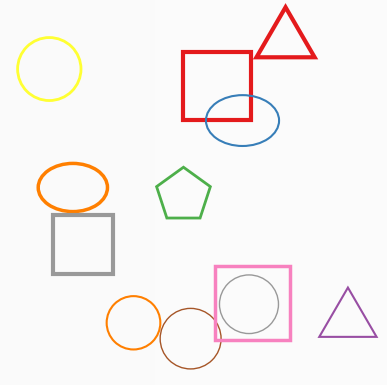[{"shape": "triangle", "thickness": 3, "radius": 0.43, "center": [0.737, 0.895]}, {"shape": "square", "thickness": 3, "radius": 0.44, "center": [0.56, 0.777]}, {"shape": "oval", "thickness": 1.5, "radius": 0.47, "center": [0.626, 0.687]}, {"shape": "pentagon", "thickness": 2, "radius": 0.36, "center": [0.473, 0.493]}, {"shape": "triangle", "thickness": 1.5, "radius": 0.43, "center": [0.898, 0.168]}, {"shape": "circle", "thickness": 1.5, "radius": 0.35, "center": [0.345, 0.162]}, {"shape": "oval", "thickness": 2.5, "radius": 0.45, "center": [0.188, 0.513]}, {"shape": "circle", "thickness": 2, "radius": 0.41, "center": [0.127, 0.821]}, {"shape": "circle", "thickness": 1, "radius": 0.39, "center": [0.492, 0.12]}, {"shape": "square", "thickness": 2.5, "radius": 0.48, "center": [0.651, 0.213]}, {"shape": "square", "thickness": 3, "radius": 0.38, "center": [0.214, 0.364]}, {"shape": "circle", "thickness": 1, "radius": 0.38, "center": [0.643, 0.21]}]